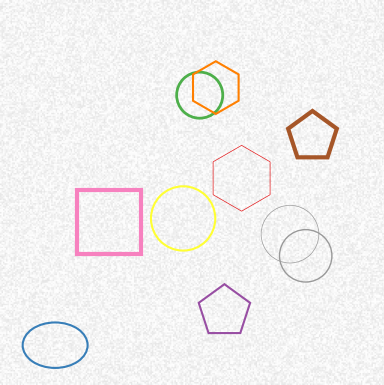[{"shape": "hexagon", "thickness": 0.5, "radius": 0.43, "center": [0.628, 0.537]}, {"shape": "oval", "thickness": 1.5, "radius": 0.42, "center": [0.143, 0.103]}, {"shape": "circle", "thickness": 2, "radius": 0.3, "center": [0.519, 0.753]}, {"shape": "pentagon", "thickness": 1.5, "radius": 0.35, "center": [0.583, 0.192]}, {"shape": "hexagon", "thickness": 1.5, "radius": 0.34, "center": [0.561, 0.773]}, {"shape": "circle", "thickness": 1.5, "radius": 0.42, "center": [0.476, 0.433]}, {"shape": "pentagon", "thickness": 3, "radius": 0.33, "center": [0.812, 0.645]}, {"shape": "square", "thickness": 3, "radius": 0.41, "center": [0.283, 0.423]}, {"shape": "circle", "thickness": 1, "radius": 0.34, "center": [0.794, 0.336]}, {"shape": "circle", "thickness": 0.5, "radius": 0.37, "center": [0.753, 0.392]}]